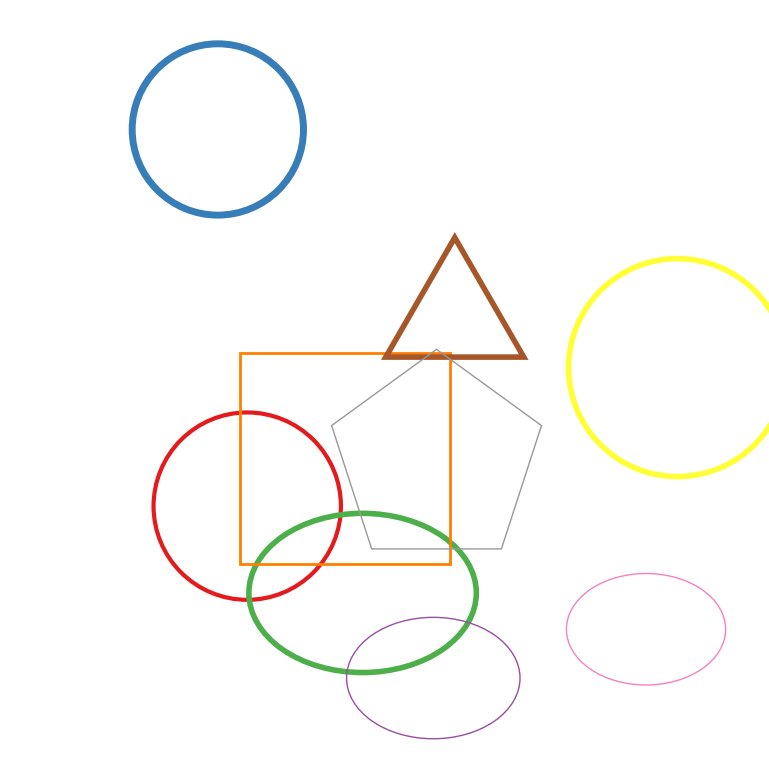[{"shape": "circle", "thickness": 1.5, "radius": 0.61, "center": [0.321, 0.343]}, {"shape": "circle", "thickness": 2.5, "radius": 0.56, "center": [0.283, 0.832]}, {"shape": "oval", "thickness": 2, "radius": 0.74, "center": [0.471, 0.23]}, {"shape": "oval", "thickness": 0.5, "radius": 0.56, "center": [0.563, 0.119]}, {"shape": "square", "thickness": 1, "radius": 0.68, "center": [0.448, 0.405]}, {"shape": "circle", "thickness": 2, "radius": 0.71, "center": [0.88, 0.523]}, {"shape": "triangle", "thickness": 2, "radius": 0.52, "center": [0.591, 0.588]}, {"shape": "oval", "thickness": 0.5, "radius": 0.52, "center": [0.839, 0.183]}, {"shape": "pentagon", "thickness": 0.5, "radius": 0.72, "center": [0.567, 0.403]}]